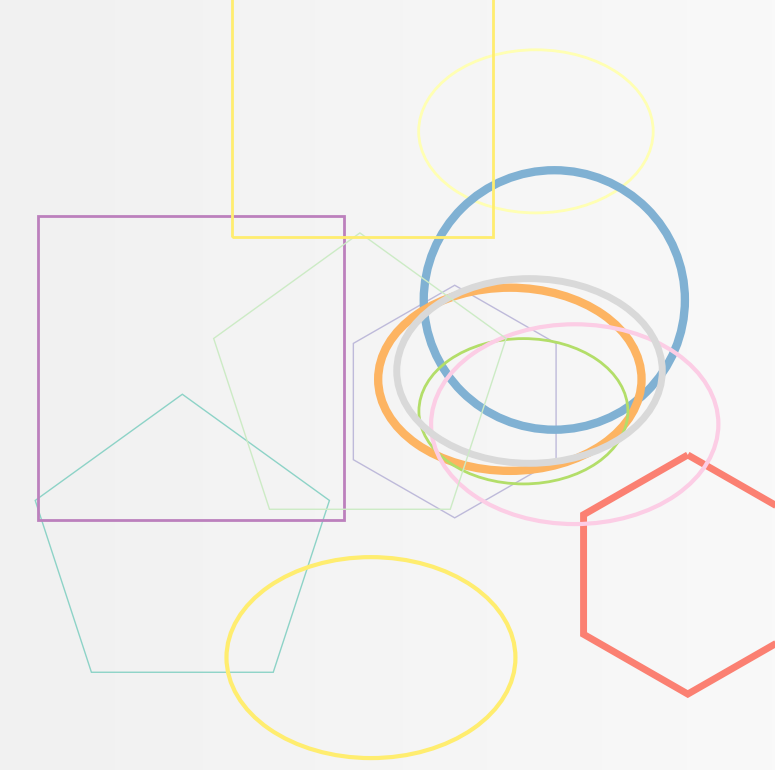[{"shape": "pentagon", "thickness": 0.5, "radius": 1.0, "center": [0.235, 0.288]}, {"shape": "oval", "thickness": 1, "radius": 0.76, "center": [0.692, 0.829]}, {"shape": "hexagon", "thickness": 0.5, "radius": 0.76, "center": [0.587, 0.479]}, {"shape": "hexagon", "thickness": 2.5, "radius": 0.78, "center": [0.887, 0.254]}, {"shape": "circle", "thickness": 3, "radius": 0.84, "center": [0.715, 0.61]}, {"shape": "oval", "thickness": 3, "radius": 0.85, "center": [0.658, 0.507]}, {"shape": "oval", "thickness": 1, "radius": 0.67, "center": [0.675, 0.466]}, {"shape": "oval", "thickness": 1.5, "radius": 0.93, "center": [0.742, 0.449]}, {"shape": "oval", "thickness": 2.5, "radius": 0.86, "center": [0.683, 0.518]}, {"shape": "square", "thickness": 1, "radius": 0.99, "center": [0.246, 0.522]}, {"shape": "pentagon", "thickness": 0.5, "radius": 0.99, "center": [0.464, 0.499]}, {"shape": "square", "thickness": 1, "radius": 0.84, "center": [0.468, 0.861]}, {"shape": "oval", "thickness": 1.5, "radius": 0.93, "center": [0.479, 0.146]}]